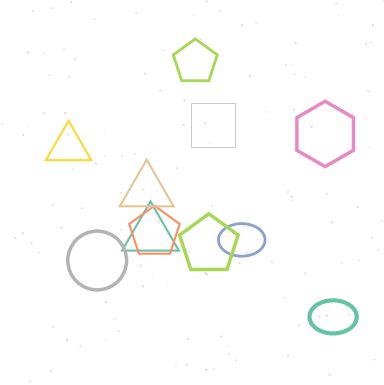[{"shape": "triangle", "thickness": 1.5, "radius": 0.43, "center": [0.391, 0.392]}, {"shape": "oval", "thickness": 3, "radius": 0.31, "center": [0.865, 0.177]}, {"shape": "pentagon", "thickness": 1.5, "radius": 0.34, "center": [0.401, 0.397]}, {"shape": "oval", "thickness": 2, "radius": 0.3, "center": [0.628, 0.377]}, {"shape": "hexagon", "thickness": 2.5, "radius": 0.42, "center": [0.845, 0.652]}, {"shape": "pentagon", "thickness": 2, "radius": 0.3, "center": [0.507, 0.839]}, {"shape": "pentagon", "thickness": 2.5, "radius": 0.4, "center": [0.543, 0.365]}, {"shape": "triangle", "thickness": 1.5, "radius": 0.34, "center": [0.178, 0.618]}, {"shape": "triangle", "thickness": 1.5, "radius": 0.4, "center": [0.381, 0.504]}, {"shape": "circle", "thickness": 2.5, "radius": 0.38, "center": [0.252, 0.323]}, {"shape": "square", "thickness": 0.5, "radius": 0.29, "center": [0.553, 0.676]}]